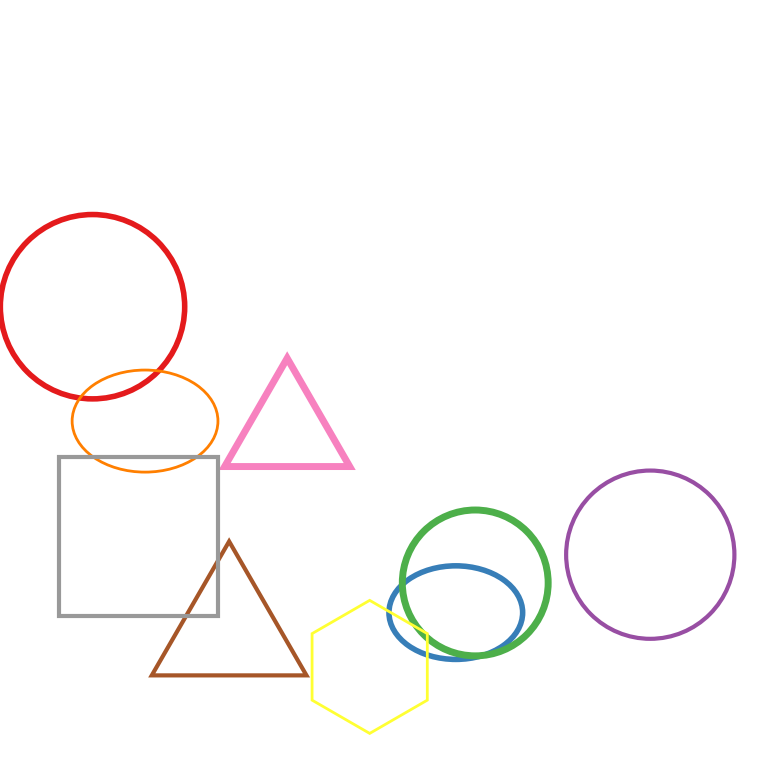[{"shape": "circle", "thickness": 2, "radius": 0.6, "center": [0.12, 0.602]}, {"shape": "oval", "thickness": 2, "radius": 0.43, "center": [0.592, 0.204]}, {"shape": "circle", "thickness": 2.5, "radius": 0.47, "center": [0.617, 0.243]}, {"shape": "circle", "thickness": 1.5, "radius": 0.55, "center": [0.845, 0.28]}, {"shape": "oval", "thickness": 1, "radius": 0.47, "center": [0.188, 0.453]}, {"shape": "hexagon", "thickness": 1, "radius": 0.43, "center": [0.48, 0.134]}, {"shape": "triangle", "thickness": 1.5, "radius": 0.58, "center": [0.298, 0.181]}, {"shape": "triangle", "thickness": 2.5, "radius": 0.47, "center": [0.373, 0.441]}, {"shape": "square", "thickness": 1.5, "radius": 0.52, "center": [0.18, 0.303]}]